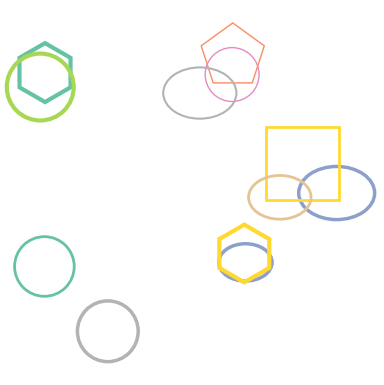[{"shape": "hexagon", "thickness": 3, "radius": 0.38, "center": [0.117, 0.811]}, {"shape": "circle", "thickness": 2, "radius": 0.39, "center": [0.115, 0.308]}, {"shape": "pentagon", "thickness": 1, "radius": 0.43, "center": [0.605, 0.854]}, {"shape": "oval", "thickness": 2.5, "radius": 0.49, "center": [0.875, 0.499]}, {"shape": "oval", "thickness": 2.5, "radius": 0.35, "center": [0.637, 0.318]}, {"shape": "circle", "thickness": 1, "radius": 0.35, "center": [0.603, 0.806]}, {"shape": "circle", "thickness": 3, "radius": 0.43, "center": [0.105, 0.774]}, {"shape": "hexagon", "thickness": 3, "radius": 0.37, "center": [0.635, 0.342]}, {"shape": "square", "thickness": 2, "radius": 0.47, "center": [0.786, 0.575]}, {"shape": "oval", "thickness": 2, "radius": 0.41, "center": [0.727, 0.487]}, {"shape": "circle", "thickness": 2.5, "radius": 0.39, "center": [0.28, 0.14]}, {"shape": "oval", "thickness": 1.5, "radius": 0.48, "center": [0.519, 0.758]}]